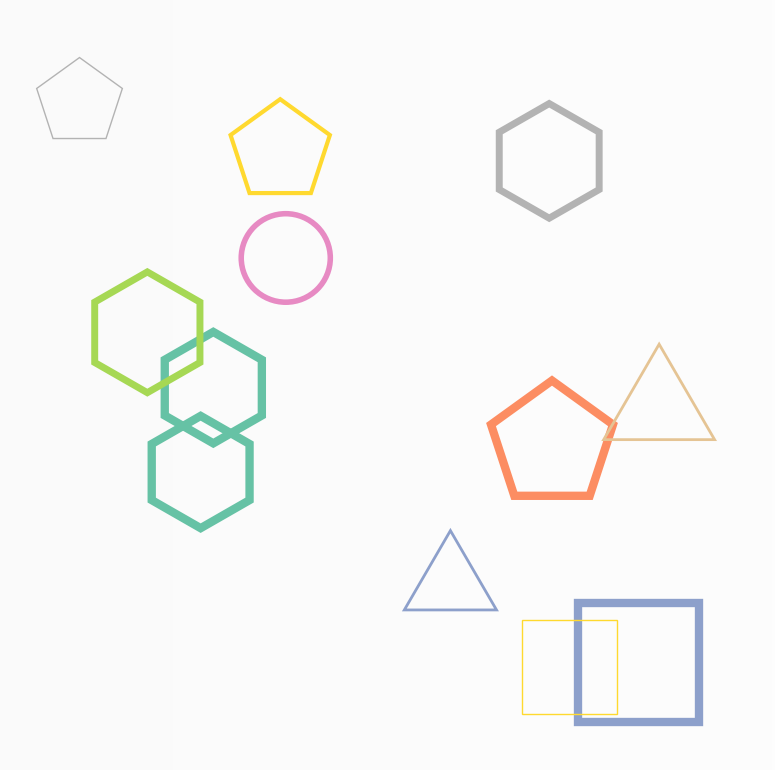[{"shape": "hexagon", "thickness": 3, "radius": 0.36, "center": [0.259, 0.387]}, {"shape": "hexagon", "thickness": 3, "radius": 0.36, "center": [0.275, 0.497]}, {"shape": "pentagon", "thickness": 3, "radius": 0.41, "center": [0.712, 0.423]}, {"shape": "triangle", "thickness": 1, "radius": 0.34, "center": [0.581, 0.242]}, {"shape": "square", "thickness": 3, "radius": 0.39, "center": [0.824, 0.14]}, {"shape": "circle", "thickness": 2, "radius": 0.29, "center": [0.369, 0.665]}, {"shape": "hexagon", "thickness": 2.5, "radius": 0.39, "center": [0.19, 0.568]}, {"shape": "square", "thickness": 0.5, "radius": 0.31, "center": [0.734, 0.134]}, {"shape": "pentagon", "thickness": 1.5, "radius": 0.34, "center": [0.362, 0.804]}, {"shape": "triangle", "thickness": 1, "radius": 0.41, "center": [0.851, 0.47]}, {"shape": "hexagon", "thickness": 2.5, "radius": 0.37, "center": [0.709, 0.791]}, {"shape": "pentagon", "thickness": 0.5, "radius": 0.29, "center": [0.103, 0.867]}]